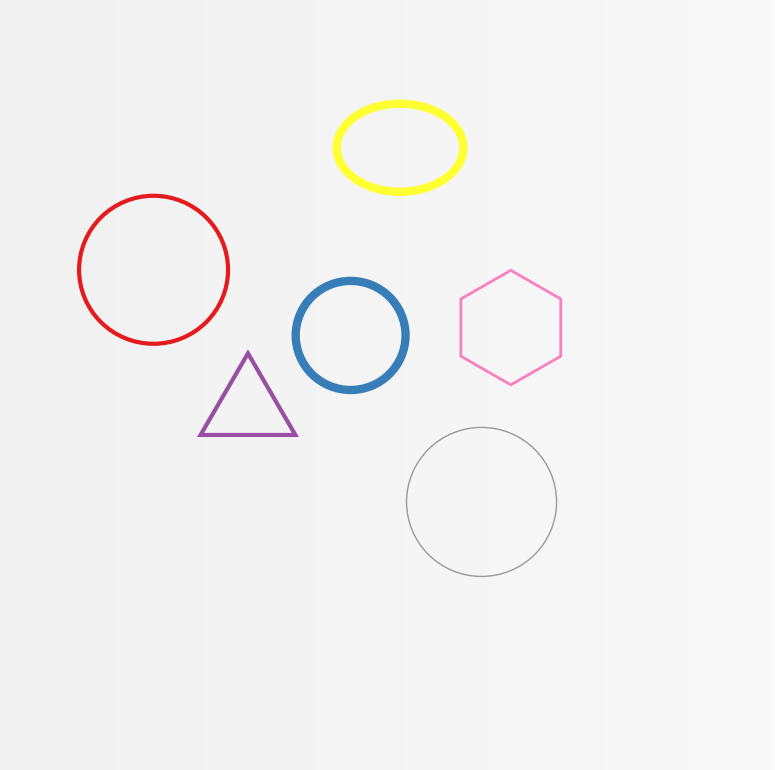[{"shape": "circle", "thickness": 1.5, "radius": 0.48, "center": [0.198, 0.65]}, {"shape": "circle", "thickness": 3, "radius": 0.35, "center": [0.452, 0.564]}, {"shape": "triangle", "thickness": 1.5, "radius": 0.35, "center": [0.32, 0.47]}, {"shape": "oval", "thickness": 3, "radius": 0.41, "center": [0.516, 0.808]}, {"shape": "hexagon", "thickness": 1, "radius": 0.37, "center": [0.659, 0.575]}, {"shape": "circle", "thickness": 0.5, "radius": 0.48, "center": [0.621, 0.348]}]